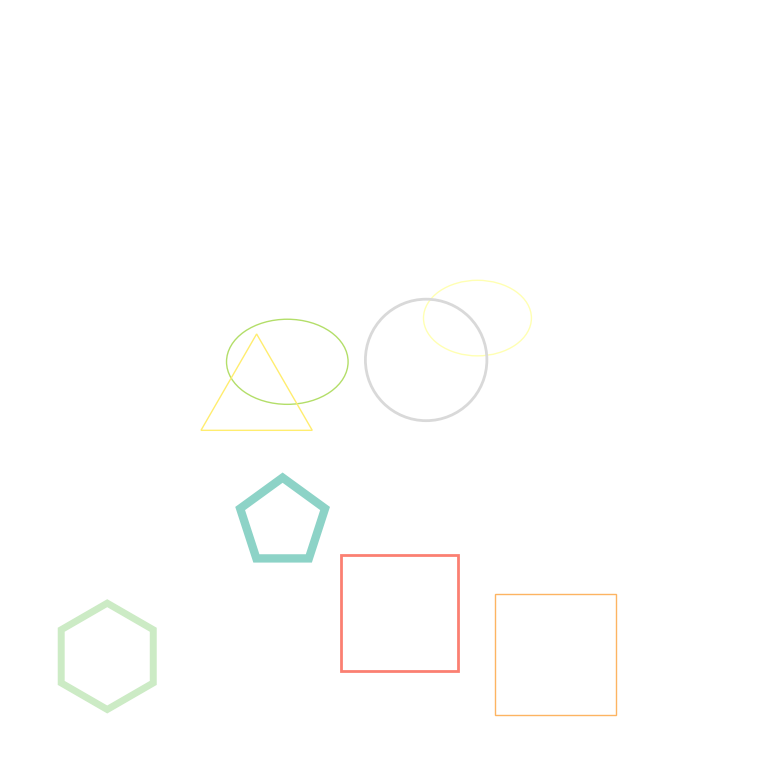[{"shape": "pentagon", "thickness": 3, "radius": 0.29, "center": [0.367, 0.322]}, {"shape": "oval", "thickness": 0.5, "radius": 0.35, "center": [0.62, 0.587]}, {"shape": "square", "thickness": 1, "radius": 0.38, "center": [0.519, 0.204]}, {"shape": "square", "thickness": 0.5, "radius": 0.39, "center": [0.721, 0.15]}, {"shape": "oval", "thickness": 0.5, "radius": 0.39, "center": [0.373, 0.53]}, {"shape": "circle", "thickness": 1, "radius": 0.39, "center": [0.553, 0.533]}, {"shape": "hexagon", "thickness": 2.5, "radius": 0.35, "center": [0.139, 0.148]}, {"shape": "triangle", "thickness": 0.5, "radius": 0.42, "center": [0.333, 0.483]}]